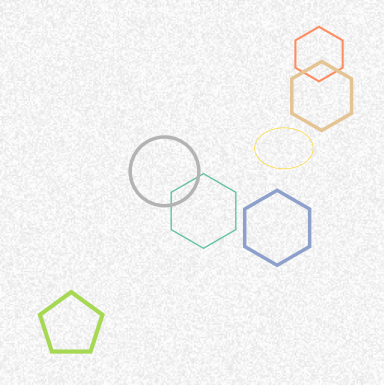[{"shape": "hexagon", "thickness": 1, "radius": 0.48, "center": [0.529, 0.452]}, {"shape": "hexagon", "thickness": 1.5, "radius": 0.35, "center": [0.829, 0.86]}, {"shape": "hexagon", "thickness": 2.5, "radius": 0.49, "center": [0.72, 0.408]}, {"shape": "pentagon", "thickness": 3, "radius": 0.43, "center": [0.185, 0.156]}, {"shape": "oval", "thickness": 0.5, "radius": 0.38, "center": [0.737, 0.615]}, {"shape": "hexagon", "thickness": 2.5, "radius": 0.45, "center": [0.835, 0.751]}, {"shape": "circle", "thickness": 2.5, "radius": 0.45, "center": [0.427, 0.555]}]